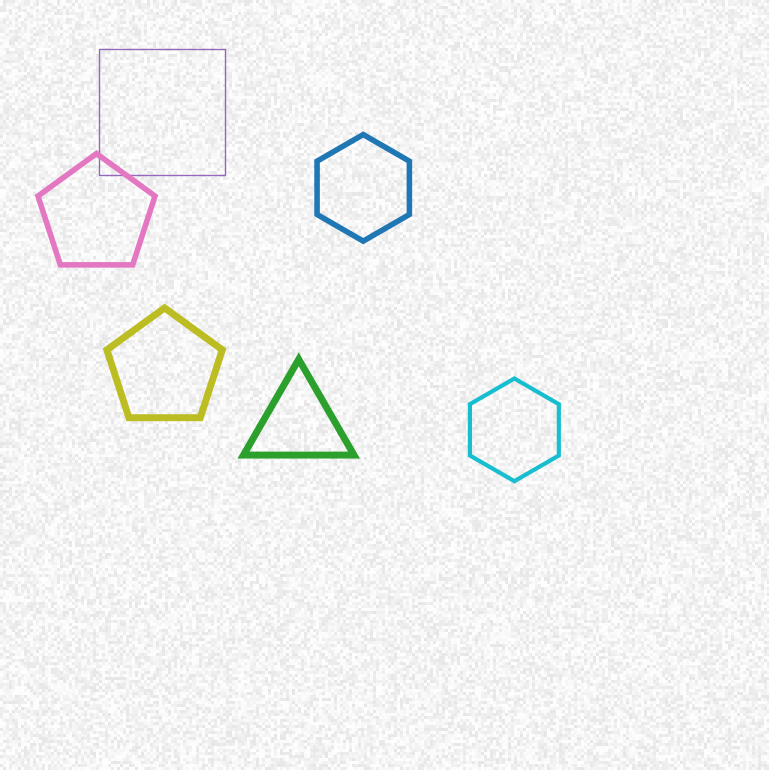[{"shape": "hexagon", "thickness": 2, "radius": 0.35, "center": [0.472, 0.756]}, {"shape": "triangle", "thickness": 2.5, "radius": 0.41, "center": [0.388, 0.45]}, {"shape": "square", "thickness": 0.5, "radius": 0.41, "center": [0.211, 0.855]}, {"shape": "pentagon", "thickness": 2, "radius": 0.4, "center": [0.125, 0.721]}, {"shape": "pentagon", "thickness": 2.5, "radius": 0.39, "center": [0.214, 0.521]}, {"shape": "hexagon", "thickness": 1.5, "radius": 0.33, "center": [0.668, 0.442]}]